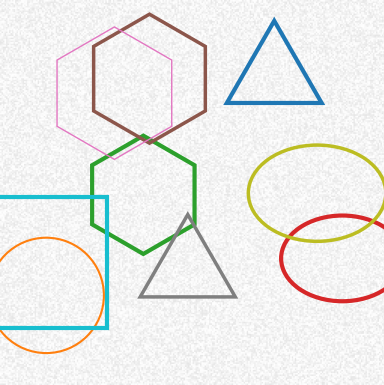[{"shape": "triangle", "thickness": 3, "radius": 0.71, "center": [0.712, 0.804]}, {"shape": "circle", "thickness": 1.5, "radius": 0.75, "center": [0.12, 0.233]}, {"shape": "hexagon", "thickness": 3, "radius": 0.77, "center": [0.372, 0.494]}, {"shape": "oval", "thickness": 3, "radius": 0.8, "center": [0.889, 0.329]}, {"shape": "hexagon", "thickness": 2.5, "radius": 0.84, "center": [0.388, 0.796]}, {"shape": "hexagon", "thickness": 1, "radius": 0.86, "center": [0.297, 0.758]}, {"shape": "triangle", "thickness": 2.5, "radius": 0.71, "center": [0.488, 0.3]}, {"shape": "oval", "thickness": 2.5, "radius": 0.89, "center": [0.824, 0.498]}, {"shape": "square", "thickness": 3, "radius": 0.86, "center": [0.107, 0.318]}]